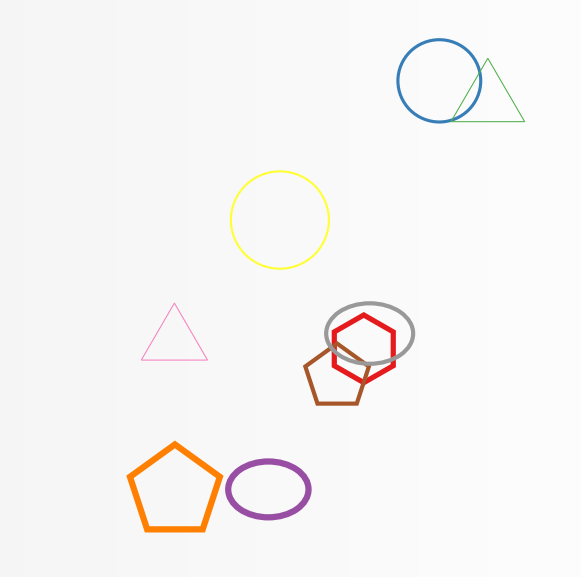[{"shape": "hexagon", "thickness": 2.5, "radius": 0.29, "center": [0.626, 0.395]}, {"shape": "circle", "thickness": 1.5, "radius": 0.36, "center": [0.756, 0.859]}, {"shape": "triangle", "thickness": 0.5, "radius": 0.37, "center": [0.839, 0.825]}, {"shape": "oval", "thickness": 3, "radius": 0.35, "center": [0.462, 0.152]}, {"shape": "pentagon", "thickness": 3, "radius": 0.41, "center": [0.301, 0.148]}, {"shape": "circle", "thickness": 1, "radius": 0.42, "center": [0.482, 0.618]}, {"shape": "pentagon", "thickness": 2, "radius": 0.29, "center": [0.58, 0.347]}, {"shape": "triangle", "thickness": 0.5, "radius": 0.33, "center": [0.3, 0.409]}, {"shape": "oval", "thickness": 2, "radius": 0.37, "center": [0.636, 0.422]}]